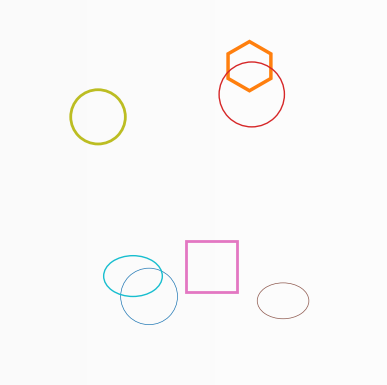[{"shape": "circle", "thickness": 0.5, "radius": 0.37, "center": [0.385, 0.23]}, {"shape": "hexagon", "thickness": 2.5, "radius": 0.32, "center": [0.644, 0.828]}, {"shape": "circle", "thickness": 1, "radius": 0.42, "center": [0.65, 0.755]}, {"shape": "oval", "thickness": 0.5, "radius": 0.33, "center": [0.73, 0.219]}, {"shape": "square", "thickness": 2, "radius": 0.33, "center": [0.546, 0.308]}, {"shape": "circle", "thickness": 2, "radius": 0.35, "center": [0.253, 0.696]}, {"shape": "oval", "thickness": 1, "radius": 0.38, "center": [0.343, 0.283]}]